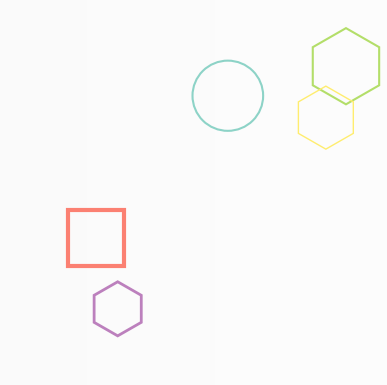[{"shape": "circle", "thickness": 1.5, "radius": 0.46, "center": [0.588, 0.751]}, {"shape": "square", "thickness": 3, "radius": 0.36, "center": [0.247, 0.382]}, {"shape": "hexagon", "thickness": 1.5, "radius": 0.49, "center": [0.893, 0.828]}, {"shape": "hexagon", "thickness": 2, "radius": 0.35, "center": [0.304, 0.198]}, {"shape": "hexagon", "thickness": 1, "radius": 0.41, "center": [0.841, 0.694]}]